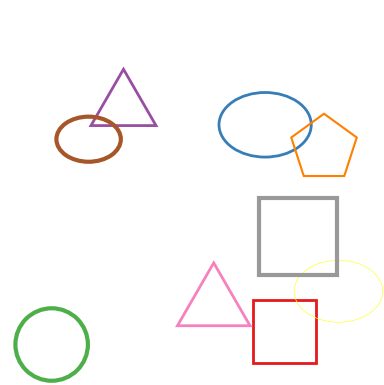[{"shape": "square", "thickness": 2, "radius": 0.41, "center": [0.74, 0.14]}, {"shape": "oval", "thickness": 2, "radius": 0.6, "center": [0.689, 0.676]}, {"shape": "circle", "thickness": 3, "radius": 0.47, "center": [0.134, 0.105]}, {"shape": "triangle", "thickness": 2, "radius": 0.49, "center": [0.321, 0.723]}, {"shape": "pentagon", "thickness": 1.5, "radius": 0.45, "center": [0.842, 0.615]}, {"shape": "oval", "thickness": 0.5, "radius": 0.57, "center": [0.879, 0.243]}, {"shape": "oval", "thickness": 3, "radius": 0.42, "center": [0.23, 0.638]}, {"shape": "triangle", "thickness": 2, "radius": 0.54, "center": [0.555, 0.208]}, {"shape": "square", "thickness": 3, "radius": 0.5, "center": [0.774, 0.386]}]